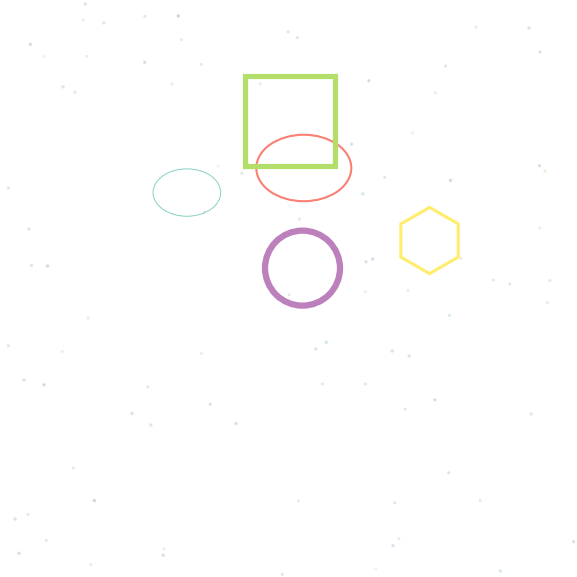[{"shape": "oval", "thickness": 0.5, "radius": 0.29, "center": [0.324, 0.666]}, {"shape": "oval", "thickness": 1, "radius": 0.41, "center": [0.526, 0.708]}, {"shape": "square", "thickness": 2.5, "radius": 0.39, "center": [0.503, 0.789]}, {"shape": "circle", "thickness": 3, "radius": 0.32, "center": [0.524, 0.535]}, {"shape": "hexagon", "thickness": 1.5, "radius": 0.29, "center": [0.744, 0.583]}]